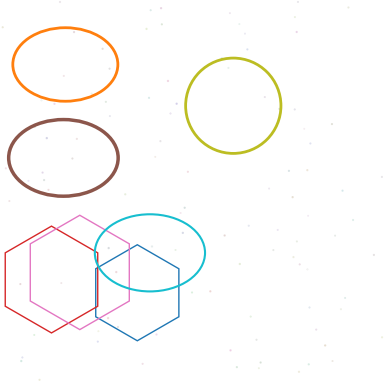[{"shape": "hexagon", "thickness": 1, "radius": 0.62, "center": [0.357, 0.24]}, {"shape": "oval", "thickness": 2, "radius": 0.68, "center": [0.17, 0.833]}, {"shape": "hexagon", "thickness": 1, "radius": 0.69, "center": [0.134, 0.274]}, {"shape": "oval", "thickness": 2.5, "radius": 0.71, "center": [0.165, 0.59]}, {"shape": "hexagon", "thickness": 1, "radius": 0.74, "center": [0.207, 0.292]}, {"shape": "circle", "thickness": 2, "radius": 0.62, "center": [0.606, 0.725]}, {"shape": "oval", "thickness": 1.5, "radius": 0.72, "center": [0.389, 0.343]}]